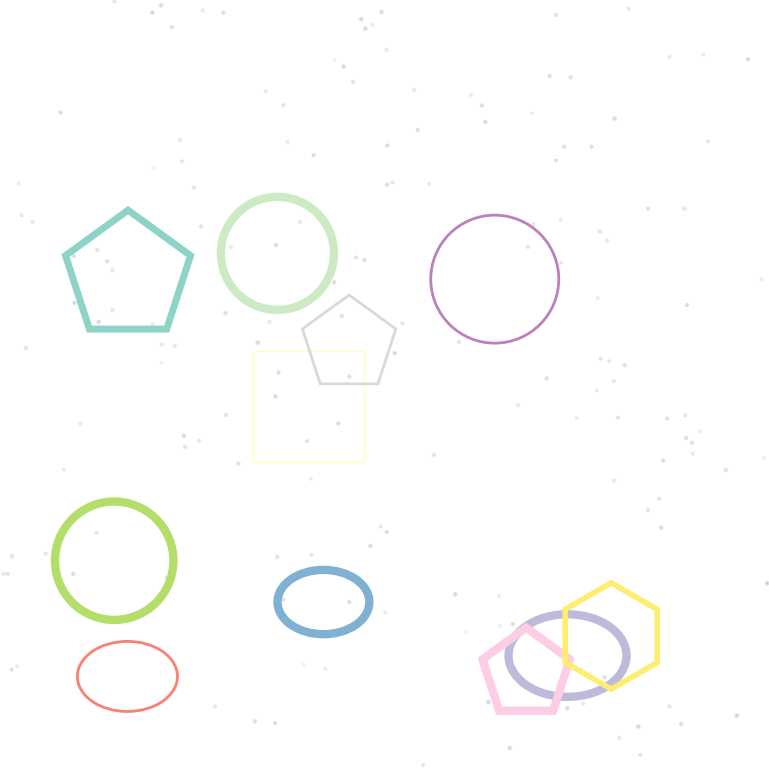[{"shape": "pentagon", "thickness": 2.5, "radius": 0.43, "center": [0.166, 0.642]}, {"shape": "square", "thickness": 0.5, "radius": 0.36, "center": [0.401, 0.472]}, {"shape": "oval", "thickness": 3, "radius": 0.38, "center": [0.737, 0.149]}, {"shape": "oval", "thickness": 1, "radius": 0.32, "center": [0.165, 0.122]}, {"shape": "oval", "thickness": 3, "radius": 0.3, "center": [0.42, 0.218]}, {"shape": "circle", "thickness": 3, "radius": 0.38, "center": [0.148, 0.272]}, {"shape": "pentagon", "thickness": 3, "radius": 0.3, "center": [0.683, 0.125]}, {"shape": "pentagon", "thickness": 1, "radius": 0.32, "center": [0.453, 0.553]}, {"shape": "circle", "thickness": 1, "radius": 0.42, "center": [0.643, 0.637]}, {"shape": "circle", "thickness": 3, "radius": 0.37, "center": [0.36, 0.671]}, {"shape": "hexagon", "thickness": 2, "radius": 0.34, "center": [0.794, 0.174]}]